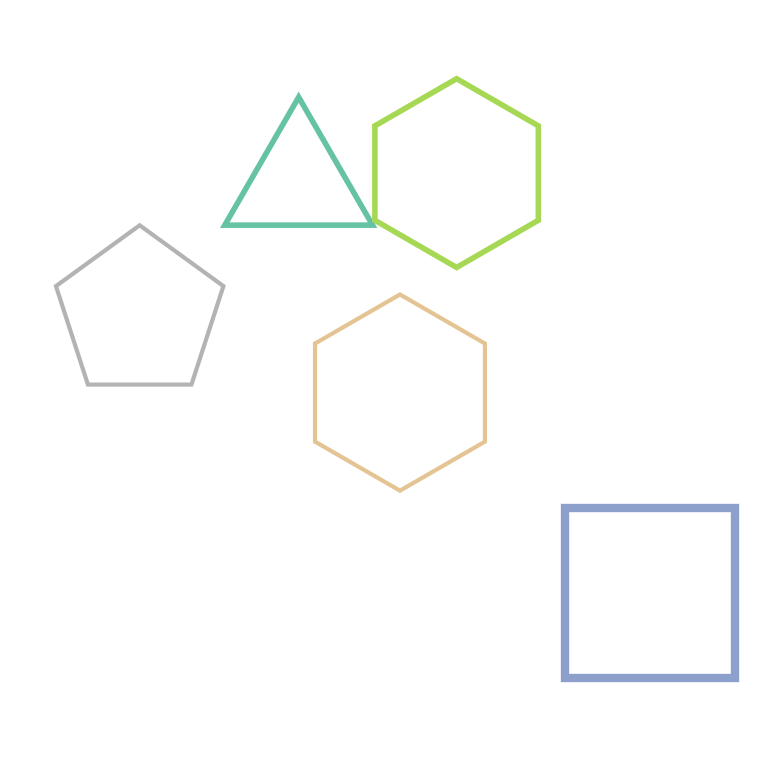[{"shape": "triangle", "thickness": 2, "radius": 0.55, "center": [0.388, 0.763]}, {"shape": "square", "thickness": 3, "radius": 0.55, "center": [0.844, 0.229]}, {"shape": "hexagon", "thickness": 2, "radius": 0.61, "center": [0.593, 0.775]}, {"shape": "hexagon", "thickness": 1.5, "radius": 0.64, "center": [0.519, 0.49]}, {"shape": "pentagon", "thickness": 1.5, "radius": 0.57, "center": [0.181, 0.593]}]